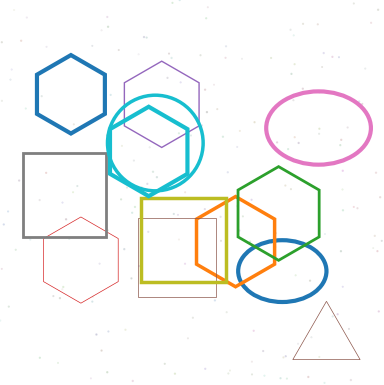[{"shape": "oval", "thickness": 3, "radius": 0.57, "center": [0.733, 0.296]}, {"shape": "hexagon", "thickness": 3, "radius": 0.51, "center": [0.184, 0.755]}, {"shape": "hexagon", "thickness": 2.5, "radius": 0.59, "center": [0.612, 0.372]}, {"shape": "hexagon", "thickness": 2, "radius": 0.61, "center": [0.724, 0.446]}, {"shape": "hexagon", "thickness": 0.5, "radius": 0.56, "center": [0.21, 0.324]}, {"shape": "hexagon", "thickness": 1, "radius": 0.56, "center": [0.42, 0.729]}, {"shape": "square", "thickness": 0.5, "radius": 0.51, "center": [0.46, 0.331]}, {"shape": "triangle", "thickness": 0.5, "radius": 0.5, "center": [0.848, 0.116]}, {"shape": "oval", "thickness": 3, "radius": 0.68, "center": [0.827, 0.667]}, {"shape": "square", "thickness": 2, "radius": 0.54, "center": [0.167, 0.494]}, {"shape": "square", "thickness": 2.5, "radius": 0.55, "center": [0.477, 0.376]}, {"shape": "hexagon", "thickness": 3, "radius": 0.58, "center": [0.386, 0.607]}, {"shape": "circle", "thickness": 2.5, "radius": 0.62, "center": [0.403, 0.629]}]